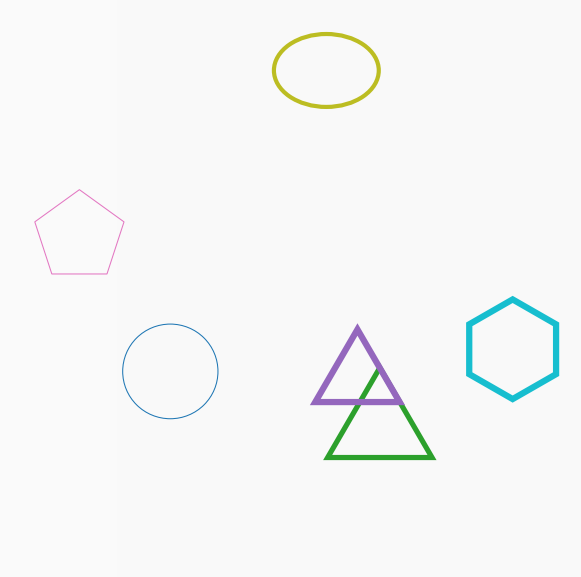[{"shape": "circle", "thickness": 0.5, "radius": 0.41, "center": [0.293, 0.356]}, {"shape": "triangle", "thickness": 2.5, "radius": 0.52, "center": [0.653, 0.259]}, {"shape": "triangle", "thickness": 3, "radius": 0.42, "center": [0.615, 0.345]}, {"shape": "pentagon", "thickness": 0.5, "radius": 0.4, "center": [0.137, 0.59]}, {"shape": "oval", "thickness": 2, "radius": 0.45, "center": [0.561, 0.877]}, {"shape": "hexagon", "thickness": 3, "radius": 0.43, "center": [0.882, 0.394]}]